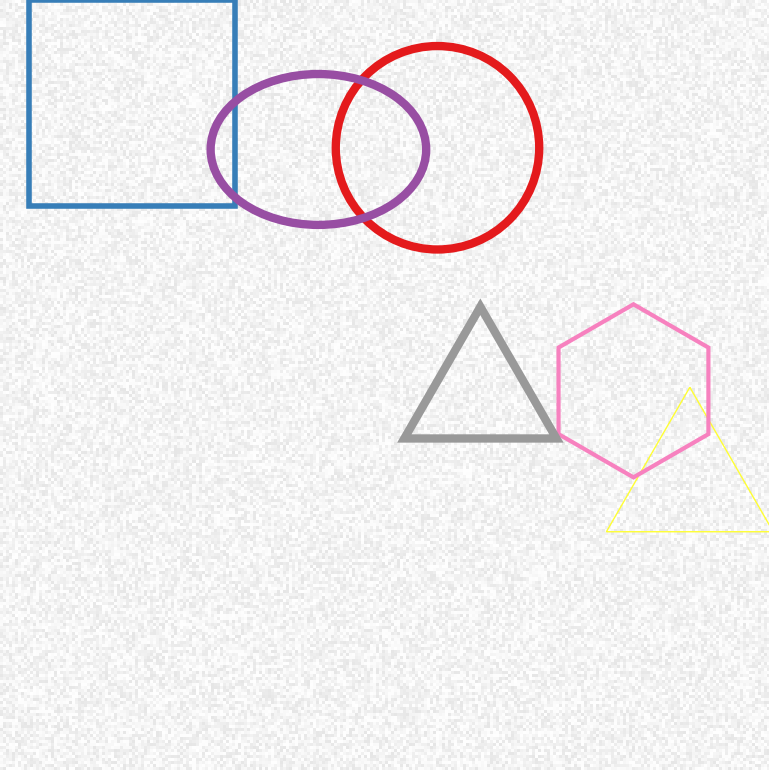[{"shape": "circle", "thickness": 3, "radius": 0.66, "center": [0.568, 0.808]}, {"shape": "square", "thickness": 2, "radius": 0.67, "center": [0.172, 0.866]}, {"shape": "oval", "thickness": 3, "radius": 0.7, "center": [0.414, 0.806]}, {"shape": "triangle", "thickness": 0.5, "radius": 0.63, "center": [0.896, 0.372]}, {"shape": "hexagon", "thickness": 1.5, "radius": 0.56, "center": [0.823, 0.492]}, {"shape": "triangle", "thickness": 3, "radius": 0.57, "center": [0.624, 0.488]}]